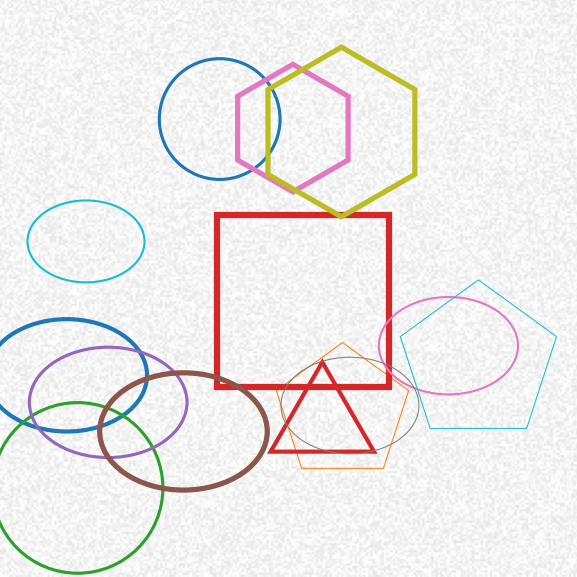[{"shape": "circle", "thickness": 1.5, "radius": 0.52, "center": [0.38, 0.793]}, {"shape": "oval", "thickness": 2, "radius": 0.69, "center": [0.116, 0.349]}, {"shape": "pentagon", "thickness": 0.5, "radius": 0.6, "center": [0.593, 0.286]}, {"shape": "circle", "thickness": 1.5, "radius": 0.74, "center": [0.134, 0.154]}, {"shape": "triangle", "thickness": 2, "radius": 0.52, "center": [0.558, 0.269]}, {"shape": "square", "thickness": 3, "radius": 0.75, "center": [0.525, 0.478]}, {"shape": "oval", "thickness": 1.5, "radius": 0.68, "center": [0.187, 0.302]}, {"shape": "oval", "thickness": 2.5, "radius": 0.73, "center": [0.318, 0.252]}, {"shape": "hexagon", "thickness": 2.5, "radius": 0.55, "center": [0.507, 0.777]}, {"shape": "oval", "thickness": 1, "radius": 0.6, "center": [0.777, 0.4]}, {"shape": "oval", "thickness": 0.5, "radius": 0.6, "center": [0.606, 0.297]}, {"shape": "hexagon", "thickness": 2.5, "radius": 0.73, "center": [0.591, 0.771]}, {"shape": "pentagon", "thickness": 0.5, "radius": 0.71, "center": [0.828, 0.372]}, {"shape": "oval", "thickness": 1, "radius": 0.51, "center": [0.149, 0.581]}]